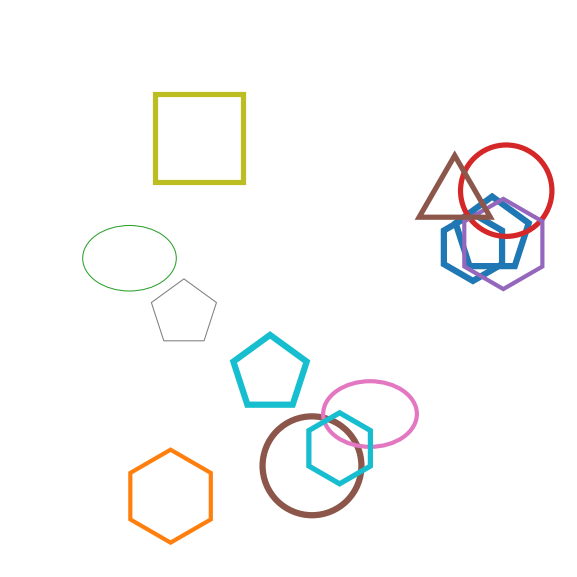[{"shape": "hexagon", "thickness": 3, "radius": 0.29, "center": [0.819, 0.571]}, {"shape": "pentagon", "thickness": 3, "radius": 0.33, "center": [0.852, 0.592]}, {"shape": "hexagon", "thickness": 2, "radius": 0.4, "center": [0.295, 0.14]}, {"shape": "oval", "thickness": 0.5, "radius": 0.41, "center": [0.224, 0.552]}, {"shape": "circle", "thickness": 2.5, "radius": 0.4, "center": [0.877, 0.669]}, {"shape": "hexagon", "thickness": 2, "radius": 0.39, "center": [0.872, 0.577]}, {"shape": "triangle", "thickness": 2.5, "radius": 0.36, "center": [0.787, 0.659]}, {"shape": "circle", "thickness": 3, "radius": 0.43, "center": [0.54, 0.193]}, {"shape": "oval", "thickness": 2, "radius": 0.41, "center": [0.641, 0.282]}, {"shape": "pentagon", "thickness": 0.5, "radius": 0.3, "center": [0.318, 0.457]}, {"shape": "square", "thickness": 2.5, "radius": 0.38, "center": [0.344, 0.76]}, {"shape": "hexagon", "thickness": 2.5, "radius": 0.31, "center": [0.588, 0.223]}, {"shape": "pentagon", "thickness": 3, "radius": 0.33, "center": [0.468, 0.352]}]